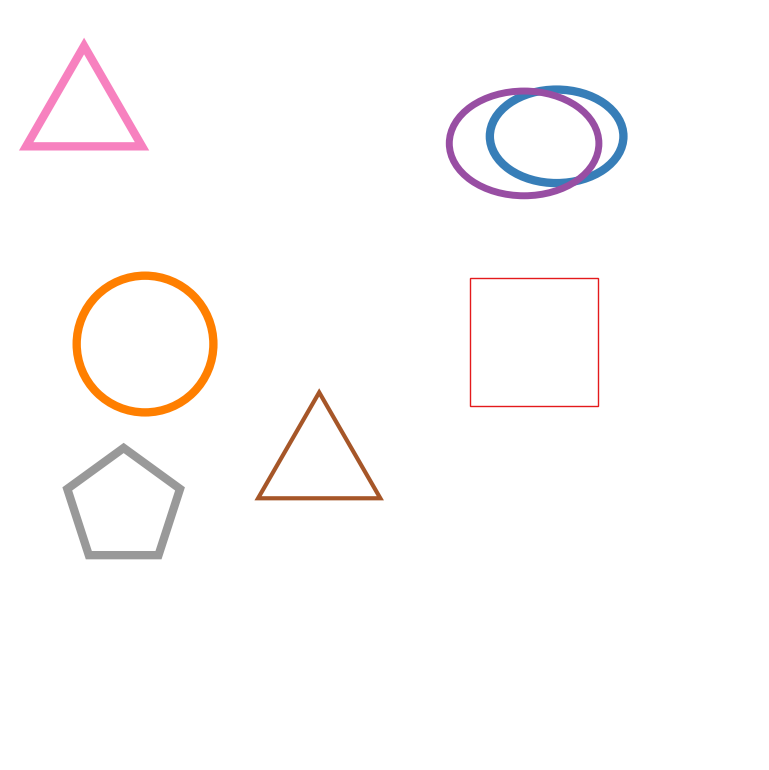[{"shape": "square", "thickness": 0.5, "radius": 0.41, "center": [0.693, 0.556]}, {"shape": "oval", "thickness": 3, "radius": 0.43, "center": [0.723, 0.823]}, {"shape": "oval", "thickness": 2.5, "radius": 0.49, "center": [0.681, 0.814]}, {"shape": "circle", "thickness": 3, "radius": 0.44, "center": [0.188, 0.553]}, {"shape": "triangle", "thickness": 1.5, "radius": 0.46, "center": [0.415, 0.399]}, {"shape": "triangle", "thickness": 3, "radius": 0.43, "center": [0.109, 0.853]}, {"shape": "pentagon", "thickness": 3, "radius": 0.38, "center": [0.161, 0.341]}]